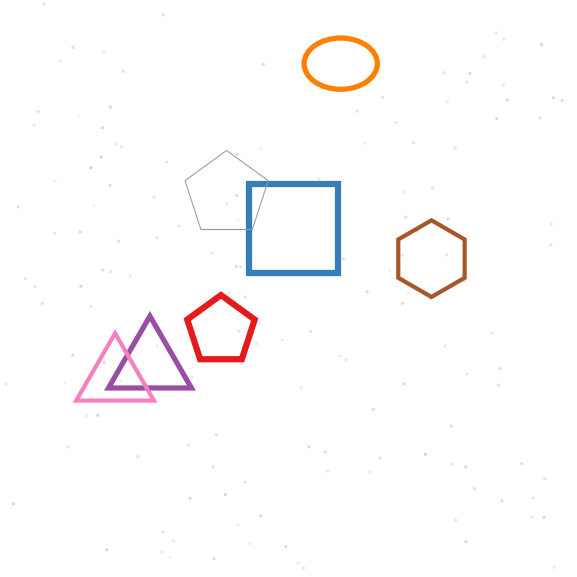[{"shape": "pentagon", "thickness": 3, "radius": 0.31, "center": [0.383, 0.427]}, {"shape": "square", "thickness": 3, "radius": 0.39, "center": [0.508, 0.604]}, {"shape": "triangle", "thickness": 2.5, "radius": 0.41, "center": [0.26, 0.369]}, {"shape": "oval", "thickness": 2.5, "radius": 0.32, "center": [0.59, 0.889]}, {"shape": "hexagon", "thickness": 2, "radius": 0.33, "center": [0.747, 0.551]}, {"shape": "triangle", "thickness": 2, "radius": 0.39, "center": [0.199, 0.344]}, {"shape": "pentagon", "thickness": 0.5, "radius": 0.38, "center": [0.392, 0.663]}]